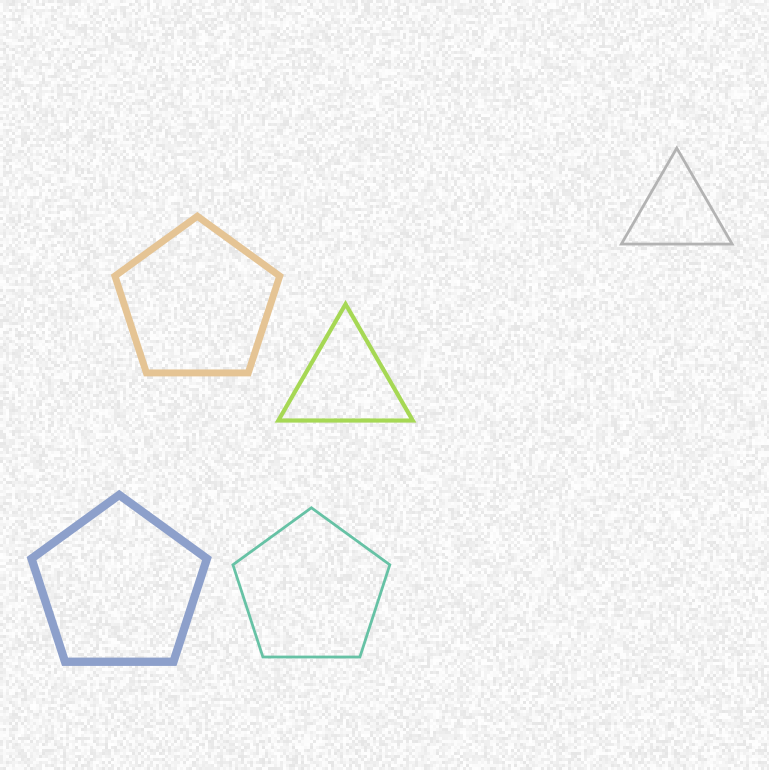[{"shape": "pentagon", "thickness": 1, "radius": 0.54, "center": [0.404, 0.233]}, {"shape": "pentagon", "thickness": 3, "radius": 0.6, "center": [0.155, 0.237]}, {"shape": "triangle", "thickness": 1.5, "radius": 0.5, "center": [0.449, 0.504]}, {"shape": "pentagon", "thickness": 2.5, "radius": 0.56, "center": [0.256, 0.607]}, {"shape": "triangle", "thickness": 1, "radius": 0.42, "center": [0.879, 0.725]}]